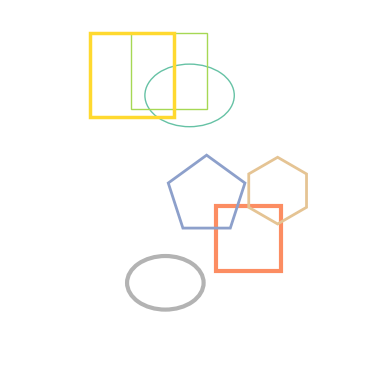[{"shape": "oval", "thickness": 1, "radius": 0.58, "center": [0.492, 0.752]}, {"shape": "square", "thickness": 3, "radius": 0.42, "center": [0.646, 0.381]}, {"shape": "pentagon", "thickness": 2, "radius": 0.52, "center": [0.537, 0.492]}, {"shape": "square", "thickness": 1, "radius": 0.5, "center": [0.438, 0.816]}, {"shape": "square", "thickness": 2.5, "radius": 0.54, "center": [0.343, 0.804]}, {"shape": "hexagon", "thickness": 2, "radius": 0.43, "center": [0.721, 0.505]}, {"shape": "oval", "thickness": 3, "radius": 0.5, "center": [0.429, 0.265]}]